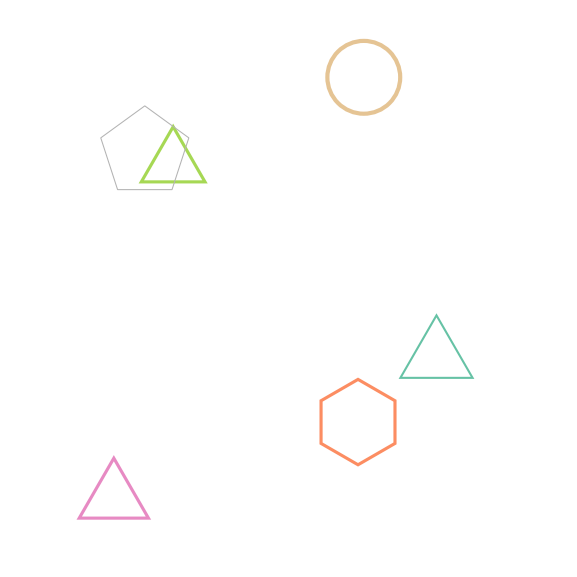[{"shape": "triangle", "thickness": 1, "radius": 0.36, "center": [0.756, 0.381]}, {"shape": "hexagon", "thickness": 1.5, "radius": 0.37, "center": [0.62, 0.268]}, {"shape": "triangle", "thickness": 1.5, "radius": 0.35, "center": [0.197, 0.137]}, {"shape": "triangle", "thickness": 1.5, "radius": 0.32, "center": [0.3, 0.716]}, {"shape": "circle", "thickness": 2, "radius": 0.32, "center": [0.63, 0.865]}, {"shape": "pentagon", "thickness": 0.5, "radius": 0.4, "center": [0.251, 0.736]}]